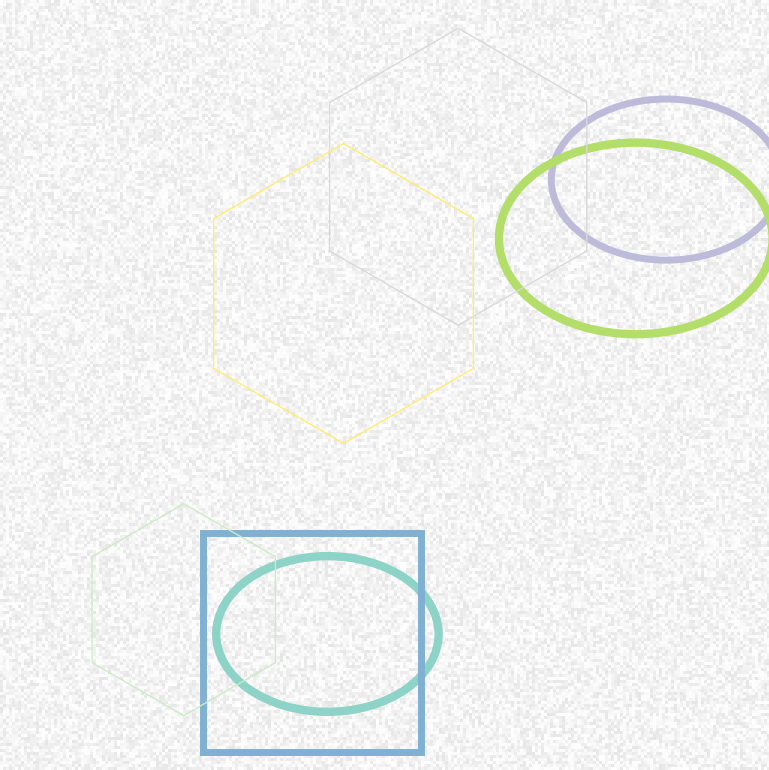[{"shape": "oval", "thickness": 3, "radius": 0.72, "center": [0.425, 0.177]}, {"shape": "oval", "thickness": 2.5, "radius": 0.75, "center": [0.865, 0.767]}, {"shape": "square", "thickness": 2.5, "radius": 0.71, "center": [0.405, 0.165]}, {"shape": "oval", "thickness": 3, "radius": 0.89, "center": [0.826, 0.69]}, {"shape": "hexagon", "thickness": 0.5, "radius": 0.96, "center": [0.595, 0.771]}, {"shape": "hexagon", "thickness": 0.5, "radius": 0.69, "center": [0.239, 0.208]}, {"shape": "hexagon", "thickness": 0.5, "radius": 0.97, "center": [0.446, 0.619]}]